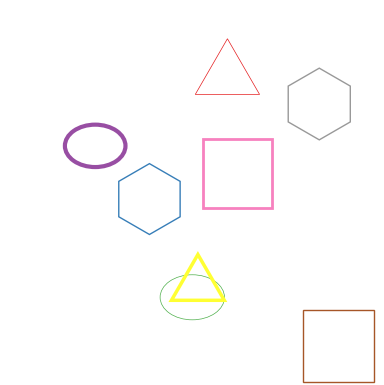[{"shape": "triangle", "thickness": 0.5, "radius": 0.48, "center": [0.591, 0.803]}, {"shape": "hexagon", "thickness": 1, "radius": 0.46, "center": [0.388, 0.483]}, {"shape": "oval", "thickness": 0.5, "radius": 0.42, "center": [0.499, 0.228]}, {"shape": "oval", "thickness": 3, "radius": 0.39, "center": [0.247, 0.621]}, {"shape": "triangle", "thickness": 2.5, "radius": 0.4, "center": [0.514, 0.26]}, {"shape": "square", "thickness": 1, "radius": 0.46, "center": [0.88, 0.101]}, {"shape": "square", "thickness": 2, "radius": 0.45, "center": [0.618, 0.549]}, {"shape": "hexagon", "thickness": 1, "radius": 0.47, "center": [0.829, 0.73]}]